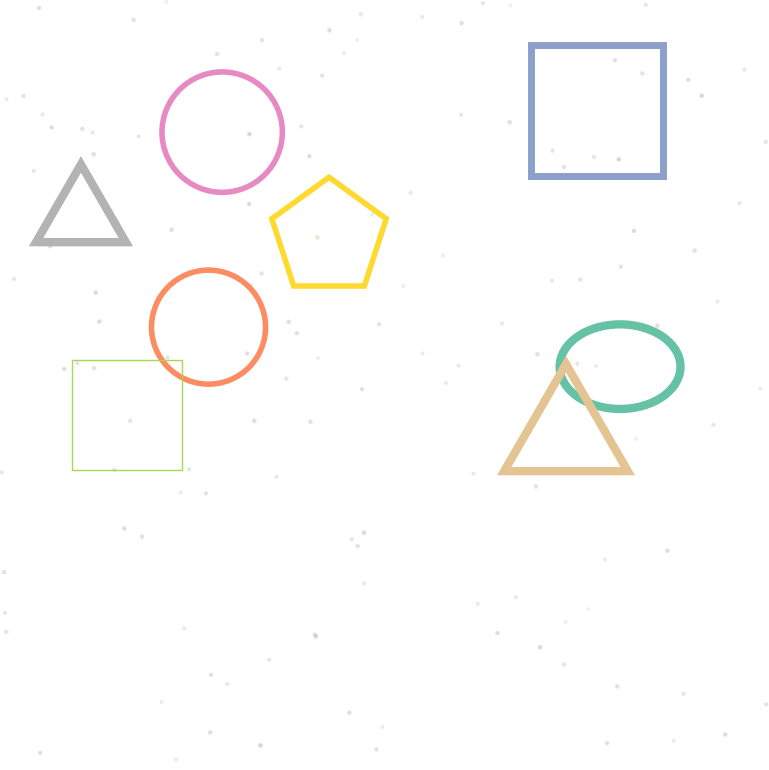[{"shape": "oval", "thickness": 3, "radius": 0.39, "center": [0.805, 0.524]}, {"shape": "circle", "thickness": 2, "radius": 0.37, "center": [0.271, 0.575]}, {"shape": "square", "thickness": 2.5, "radius": 0.43, "center": [0.775, 0.857]}, {"shape": "circle", "thickness": 2, "radius": 0.39, "center": [0.289, 0.828]}, {"shape": "square", "thickness": 0.5, "radius": 0.36, "center": [0.165, 0.461]}, {"shape": "pentagon", "thickness": 2, "radius": 0.39, "center": [0.427, 0.692]}, {"shape": "triangle", "thickness": 3, "radius": 0.46, "center": [0.735, 0.434]}, {"shape": "triangle", "thickness": 3, "radius": 0.34, "center": [0.105, 0.719]}]